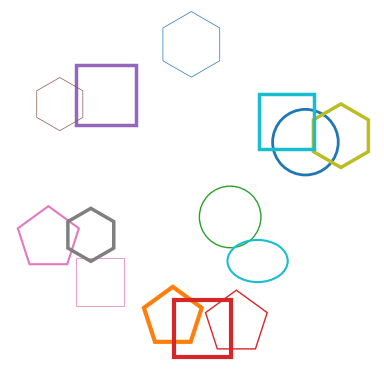[{"shape": "circle", "thickness": 2, "radius": 0.43, "center": [0.793, 0.631]}, {"shape": "hexagon", "thickness": 0.5, "radius": 0.43, "center": [0.497, 0.885]}, {"shape": "pentagon", "thickness": 3, "radius": 0.39, "center": [0.449, 0.176]}, {"shape": "circle", "thickness": 1, "radius": 0.4, "center": [0.598, 0.437]}, {"shape": "pentagon", "thickness": 1, "radius": 0.42, "center": [0.614, 0.162]}, {"shape": "square", "thickness": 3, "radius": 0.37, "center": [0.526, 0.146]}, {"shape": "square", "thickness": 2.5, "radius": 0.39, "center": [0.276, 0.752]}, {"shape": "hexagon", "thickness": 0.5, "radius": 0.35, "center": [0.155, 0.73]}, {"shape": "pentagon", "thickness": 1.5, "radius": 0.42, "center": [0.126, 0.381]}, {"shape": "square", "thickness": 0.5, "radius": 0.31, "center": [0.259, 0.267]}, {"shape": "hexagon", "thickness": 2.5, "radius": 0.34, "center": [0.236, 0.39]}, {"shape": "hexagon", "thickness": 2.5, "radius": 0.41, "center": [0.885, 0.647]}, {"shape": "square", "thickness": 2.5, "radius": 0.36, "center": [0.744, 0.685]}, {"shape": "oval", "thickness": 1.5, "radius": 0.39, "center": [0.669, 0.322]}]